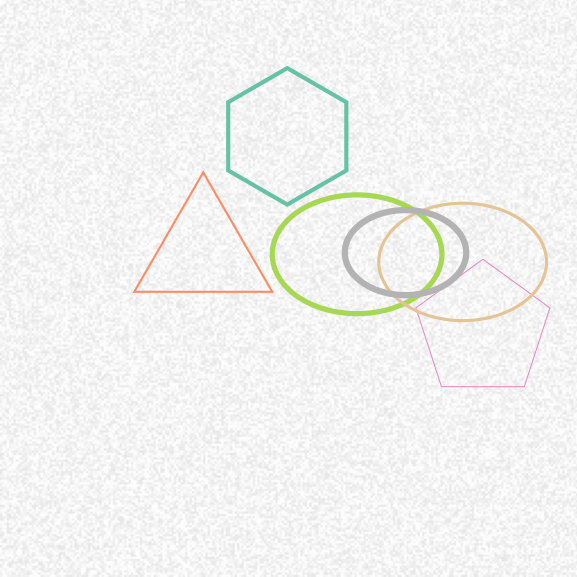[{"shape": "hexagon", "thickness": 2, "radius": 0.59, "center": [0.497, 0.763]}, {"shape": "triangle", "thickness": 1, "radius": 0.69, "center": [0.352, 0.563]}, {"shape": "pentagon", "thickness": 0.5, "radius": 0.61, "center": [0.836, 0.428]}, {"shape": "oval", "thickness": 2.5, "radius": 0.73, "center": [0.618, 0.559]}, {"shape": "oval", "thickness": 1.5, "radius": 0.73, "center": [0.801, 0.546]}, {"shape": "oval", "thickness": 3, "radius": 0.53, "center": [0.702, 0.562]}]